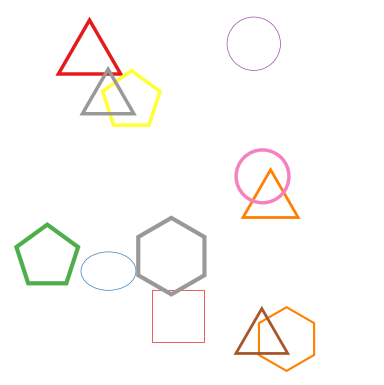[{"shape": "square", "thickness": 0.5, "radius": 0.34, "center": [0.463, 0.179]}, {"shape": "triangle", "thickness": 2.5, "radius": 0.47, "center": [0.233, 0.854]}, {"shape": "oval", "thickness": 0.5, "radius": 0.36, "center": [0.282, 0.296]}, {"shape": "pentagon", "thickness": 3, "radius": 0.42, "center": [0.123, 0.332]}, {"shape": "circle", "thickness": 0.5, "radius": 0.35, "center": [0.659, 0.886]}, {"shape": "hexagon", "thickness": 1.5, "radius": 0.41, "center": [0.744, 0.119]}, {"shape": "triangle", "thickness": 2, "radius": 0.41, "center": [0.703, 0.476]}, {"shape": "pentagon", "thickness": 2.5, "radius": 0.39, "center": [0.341, 0.738]}, {"shape": "triangle", "thickness": 2, "radius": 0.39, "center": [0.68, 0.121]}, {"shape": "circle", "thickness": 2.5, "radius": 0.34, "center": [0.682, 0.542]}, {"shape": "hexagon", "thickness": 3, "radius": 0.5, "center": [0.445, 0.335]}, {"shape": "triangle", "thickness": 2.5, "radius": 0.39, "center": [0.281, 0.743]}]